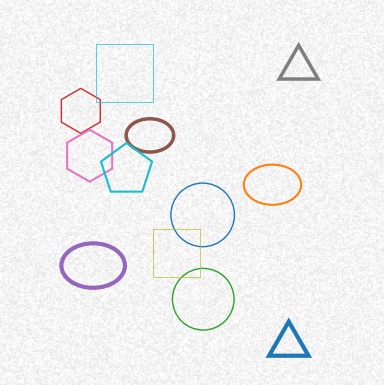[{"shape": "circle", "thickness": 1, "radius": 0.41, "center": [0.526, 0.442]}, {"shape": "triangle", "thickness": 3, "radius": 0.3, "center": [0.75, 0.106]}, {"shape": "oval", "thickness": 1.5, "radius": 0.37, "center": [0.708, 0.52]}, {"shape": "circle", "thickness": 1, "radius": 0.4, "center": [0.528, 0.223]}, {"shape": "hexagon", "thickness": 1, "radius": 0.29, "center": [0.21, 0.712]}, {"shape": "oval", "thickness": 3, "radius": 0.41, "center": [0.242, 0.31]}, {"shape": "oval", "thickness": 2.5, "radius": 0.31, "center": [0.389, 0.648]}, {"shape": "hexagon", "thickness": 1.5, "radius": 0.34, "center": [0.233, 0.596]}, {"shape": "triangle", "thickness": 2.5, "radius": 0.29, "center": [0.776, 0.824]}, {"shape": "square", "thickness": 0.5, "radius": 0.31, "center": [0.459, 0.343]}, {"shape": "square", "thickness": 0.5, "radius": 0.37, "center": [0.323, 0.81]}, {"shape": "pentagon", "thickness": 1.5, "radius": 0.35, "center": [0.329, 0.559]}]